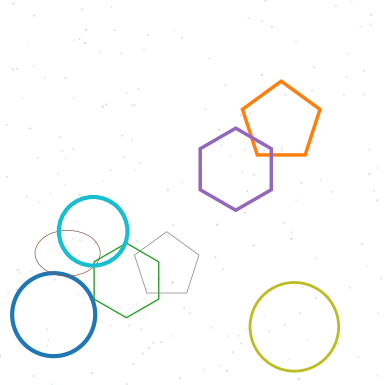[{"shape": "circle", "thickness": 3, "radius": 0.54, "center": [0.139, 0.183]}, {"shape": "pentagon", "thickness": 2.5, "radius": 0.53, "center": [0.73, 0.683]}, {"shape": "hexagon", "thickness": 1, "radius": 0.48, "center": [0.328, 0.272]}, {"shape": "hexagon", "thickness": 2.5, "radius": 0.53, "center": [0.612, 0.56]}, {"shape": "oval", "thickness": 0.5, "radius": 0.42, "center": [0.176, 0.342]}, {"shape": "pentagon", "thickness": 0.5, "radius": 0.44, "center": [0.433, 0.31]}, {"shape": "circle", "thickness": 2, "radius": 0.58, "center": [0.764, 0.151]}, {"shape": "circle", "thickness": 3, "radius": 0.45, "center": [0.242, 0.399]}]